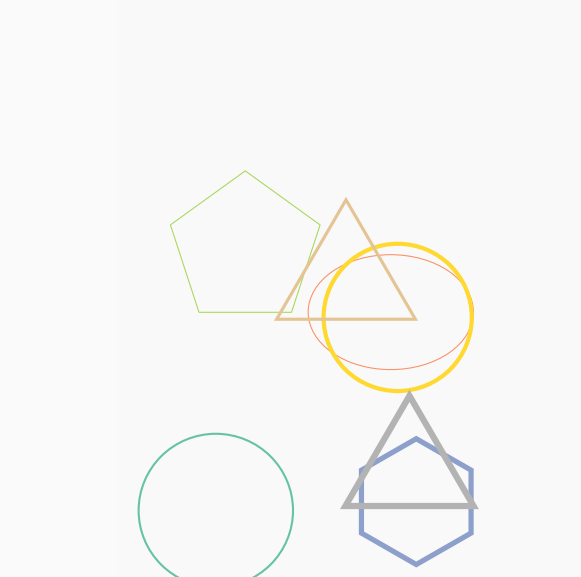[{"shape": "circle", "thickness": 1, "radius": 0.66, "center": [0.371, 0.115]}, {"shape": "oval", "thickness": 0.5, "radius": 0.71, "center": [0.672, 0.459]}, {"shape": "hexagon", "thickness": 2.5, "radius": 0.54, "center": [0.716, 0.131]}, {"shape": "pentagon", "thickness": 0.5, "radius": 0.68, "center": [0.422, 0.568]}, {"shape": "circle", "thickness": 2, "radius": 0.64, "center": [0.684, 0.45]}, {"shape": "triangle", "thickness": 1.5, "radius": 0.69, "center": [0.595, 0.515]}, {"shape": "triangle", "thickness": 3, "radius": 0.64, "center": [0.704, 0.187]}]